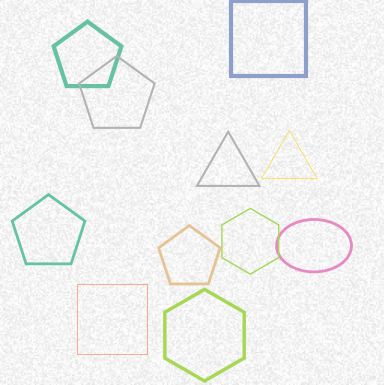[{"shape": "pentagon", "thickness": 2, "radius": 0.5, "center": [0.126, 0.395]}, {"shape": "pentagon", "thickness": 3, "radius": 0.46, "center": [0.227, 0.851]}, {"shape": "square", "thickness": 0.5, "radius": 0.45, "center": [0.29, 0.173]}, {"shape": "square", "thickness": 3, "radius": 0.49, "center": [0.697, 0.9]}, {"shape": "oval", "thickness": 2, "radius": 0.49, "center": [0.816, 0.362]}, {"shape": "hexagon", "thickness": 1, "radius": 0.43, "center": [0.65, 0.373]}, {"shape": "hexagon", "thickness": 2.5, "radius": 0.59, "center": [0.531, 0.129]}, {"shape": "triangle", "thickness": 0.5, "radius": 0.42, "center": [0.751, 0.578]}, {"shape": "pentagon", "thickness": 2, "radius": 0.42, "center": [0.492, 0.33]}, {"shape": "pentagon", "thickness": 1.5, "radius": 0.52, "center": [0.304, 0.751]}, {"shape": "triangle", "thickness": 1.5, "radius": 0.47, "center": [0.593, 0.564]}]